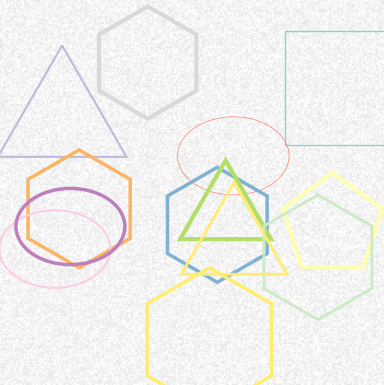[{"shape": "square", "thickness": 1, "radius": 0.74, "center": [0.889, 0.771]}, {"shape": "pentagon", "thickness": 3, "radius": 0.68, "center": [0.863, 0.416]}, {"shape": "triangle", "thickness": 1.5, "radius": 0.96, "center": [0.161, 0.689]}, {"shape": "oval", "thickness": 0.5, "radius": 0.72, "center": [0.606, 0.595]}, {"shape": "hexagon", "thickness": 2.5, "radius": 0.75, "center": [0.564, 0.416]}, {"shape": "hexagon", "thickness": 2.5, "radius": 0.77, "center": [0.206, 0.458]}, {"shape": "triangle", "thickness": 3, "radius": 0.68, "center": [0.586, 0.447]}, {"shape": "oval", "thickness": 1.5, "radius": 0.72, "center": [0.142, 0.353]}, {"shape": "hexagon", "thickness": 3, "radius": 0.73, "center": [0.384, 0.837]}, {"shape": "oval", "thickness": 2.5, "radius": 0.71, "center": [0.183, 0.412]}, {"shape": "hexagon", "thickness": 2, "radius": 0.81, "center": [0.826, 0.332]}, {"shape": "triangle", "thickness": 2, "radius": 0.79, "center": [0.608, 0.367]}, {"shape": "hexagon", "thickness": 2.5, "radius": 0.93, "center": [0.544, 0.118]}]